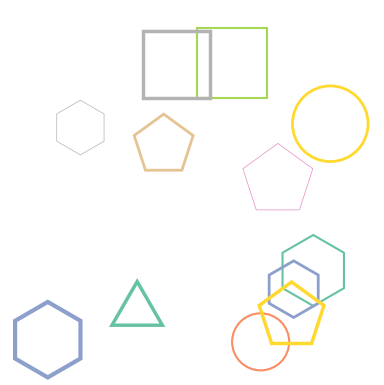[{"shape": "hexagon", "thickness": 1.5, "radius": 0.46, "center": [0.814, 0.298]}, {"shape": "triangle", "thickness": 2.5, "radius": 0.38, "center": [0.356, 0.193]}, {"shape": "circle", "thickness": 1.5, "radius": 0.37, "center": [0.677, 0.112]}, {"shape": "hexagon", "thickness": 2, "radius": 0.37, "center": [0.763, 0.249]}, {"shape": "hexagon", "thickness": 3, "radius": 0.49, "center": [0.124, 0.118]}, {"shape": "pentagon", "thickness": 0.5, "radius": 0.48, "center": [0.722, 0.532]}, {"shape": "square", "thickness": 1.5, "radius": 0.45, "center": [0.602, 0.836]}, {"shape": "pentagon", "thickness": 2.5, "radius": 0.44, "center": [0.757, 0.179]}, {"shape": "circle", "thickness": 2, "radius": 0.49, "center": [0.858, 0.679]}, {"shape": "pentagon", "thickness": 2, "radius": 0.4, "center": [0.425, 0.623]}, {"shape": "square", "thickness": 2.5, "radius": 0.44, "center": [0.459, 0.833]}, {"shape": "hexagon", "thickness": 0.5, "radius": 0.35, "center": [0.209, 0.669]}]